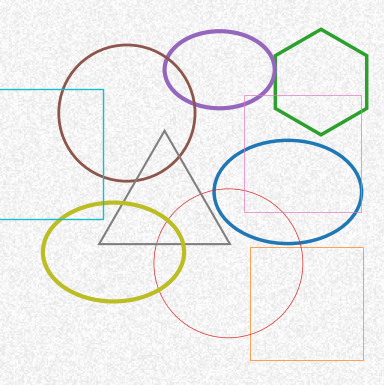[{"shape": "oval", "thickness": 2.5, "radius": 0.96, "center": [0.748, 0.501]}, {"shape": "square", "thickness": 0.5, "radius": 0.73, "center": [0.797, 0.211]}, {"shape": "hexagon", "thickness": 2.5, "radius": 0.69, "center": [0.834, 0.787]}, {"shape": "circle", "thickness": 0.5, "radius": 0.97, "center": [0.593, 0.316]}, {"shape": "oval", "thickness": 3, "radius": 0.72, "center": [0.571, 0.819]}, {"shape": "circle", "thickness": 2, "radius": 0.88, "center": [0.33, 0.706]}, {"shape": "square", "thickness": 0.5, "radius": 0.76, "center": [0.786, 0.602]}, {"shape": "triangle", "thickness": 1.5, "radius": 0.98, "center": [0.427, 0.464]}, {"shape": "oval", "thickness": 3, "radius": 0.92, "center": [0.295, 0.345]}, {"shape": "square", "thickness": 1, "radius": 0.84, "center": [0.1, 0.6]}]